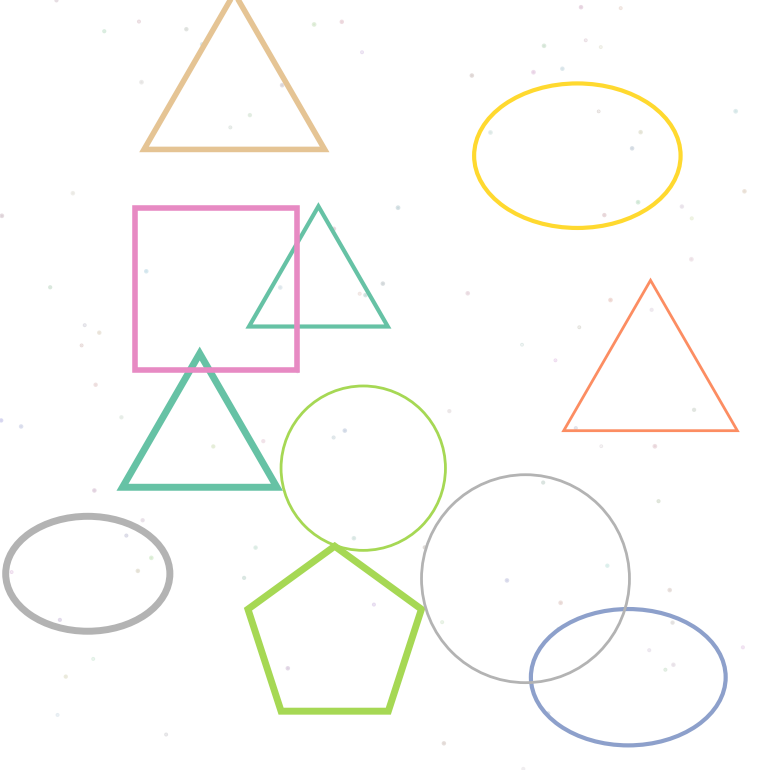[{"shape": "triangle", "thickness": 1.5, "radius": 0.52, "center": [0.414, 0.628]}, {"shape": "triangle", "thickness": 2.5, "radius": 0.58, "center": [0.259, 0.425]}, {"shape": "triangle", "thickness": 1, "radius": 0.65, "center": [0.845, 0.506]}, {"shape": "oval", "thickness": 1.5, "radius": 0.63, "center": [0.816, 0.121]}, {"shape": "square", "thickness": 2, "radius": 0.53, "center": [0.28, 0.625]}, {"shape": "circle", "thickness": 1, "radius": 0.53, "center": [0.472, 0.392]}, {"shape": "pentagon", "thickness": 2.5, "radius": 0.59, "center": [0.435, 0.172]}, {"shape": "oval", "thickness": 1.5, "radius": 0.67, "center": [0.75, 0.798]}, {"shape": "triangle", "thickness": 2, "radius": 0.68, "center": [0.304, 0.874]}, {"shape": "oval", "thickness": 2.5, "radius": 0.53, "center": [0.114, 0.255]}, {"shape": "circle", "thickness": 1, "radius": 0.68, "center": [0.682, 0.248]}]